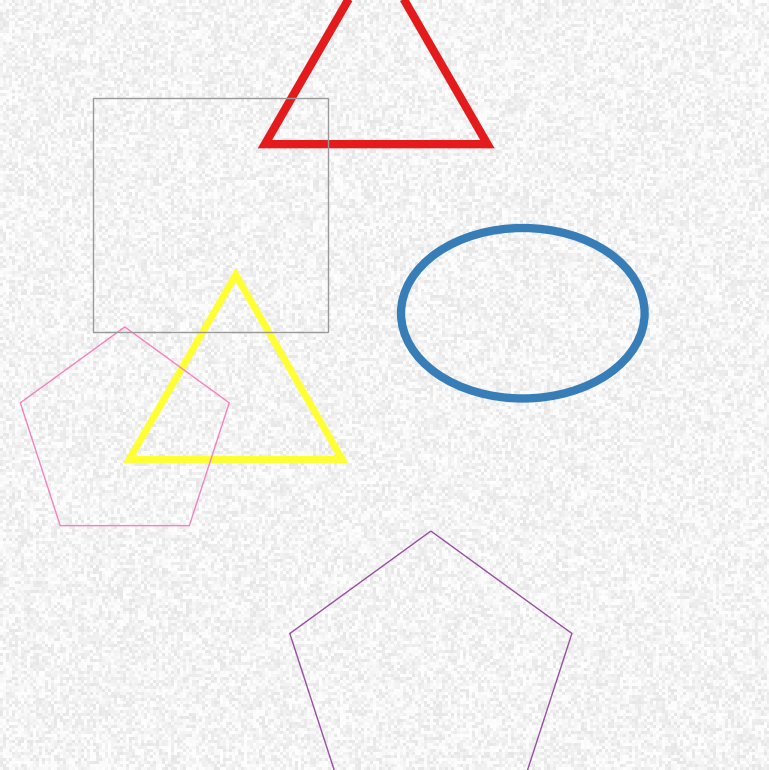[{"shape": "triangle", "thickness": 3, "radius": 0.83, "center": [0.489, 0.896]}, {"shape": "oval", "thickness": 3, "radius": 0.79, "center": [0.679, 0.593]}, {"shape": "pentagon", "thickness": 0.5, "radius": 0.96, "center": [0.56, 0.118]}, {"shape": "triangle", "thickness": 2.5, "radius": 0.8, "center": [0.306, 0.483]}, {"shape": "pentagon", "thickness": 0.5, "radius": 0.71, "center": [0.162, 0.433]}, {"shape": "square", "thickness": 0.5, "radius": 0.76, "center": [0.274, 0.721]}]